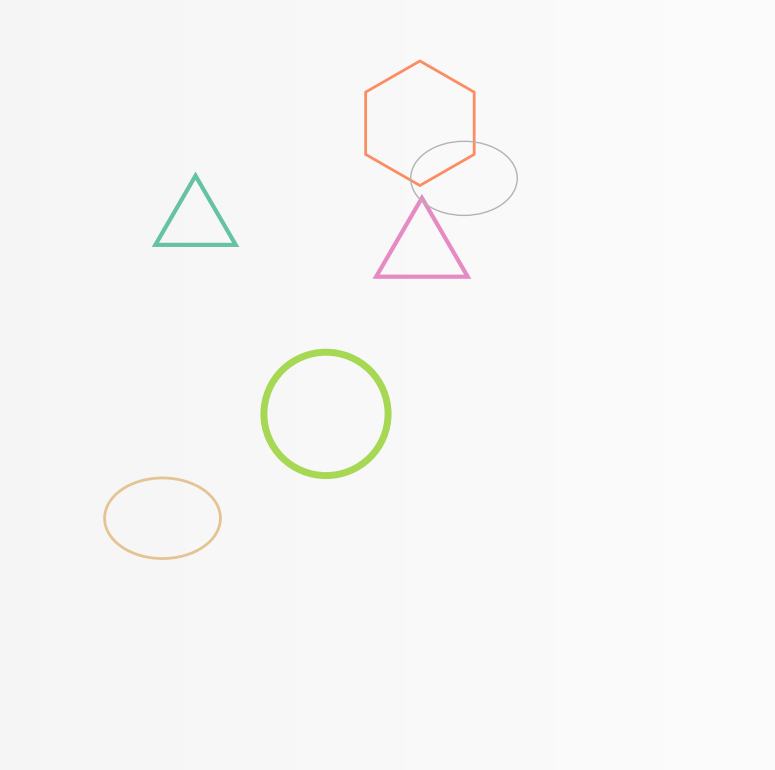[{"shape": "triangle", "thickness": 1.5, "radius": 0.3, "center": [0.252, 0.712]}, {"shape": "hexagon", "thickness": 1, "radius": 0.4, "center": [0.542, 0.84]}, {"shape": "triangle", "thickness": 1.5, "radius": 0.34, "center": [0.544, 0.675]}, {"shape": "circle", "thickness": 2.5, "radius": 0.4, "center": [0.421, 0.462]}, {"shape": "oval", "thickness": 1, "radius": 0.37, "center": [0.21, 0.327]}, {"shape": "oval", "thickness": 0.5, "radius": 0.34, "center": [0.599, 0.768]}]